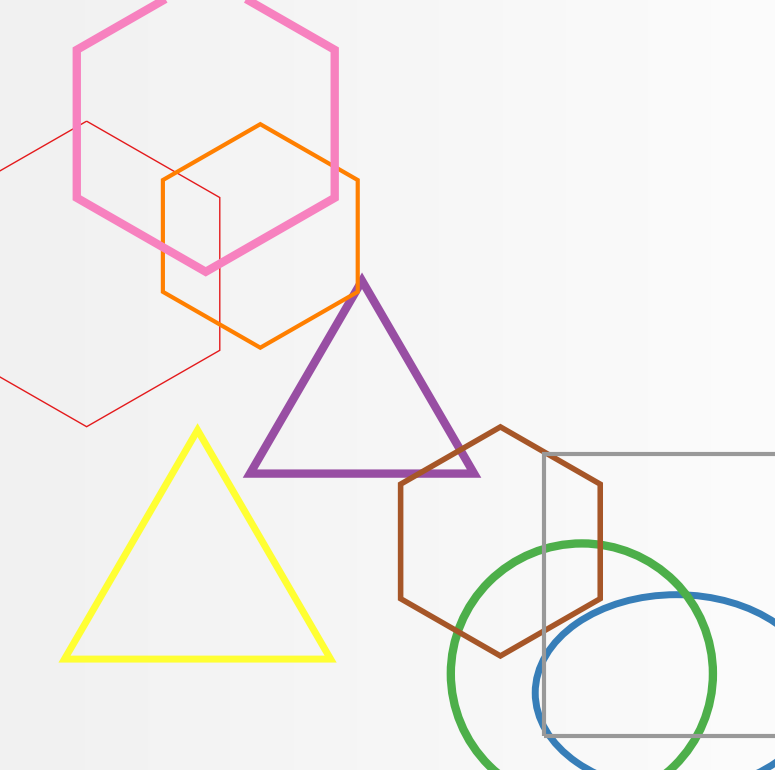[{"shape": "hexagon", "thickness": 0.5, "radius": 0.99, "center": [0.112, 0.644]}, {"shape": "oval", "thickness": 2.5, "radius": 0.91, "center": [0.873, 0.1]}, {"shape": "circle", "thickness": 3, "radius": 0.85, "center": [0.751, 0.125]}, {"shape": "triangle", "thickness": 3, "radius": 0.83, "center": [0.467, 0.468]}, {"shape": "hexagon", "thickness": 1.5, "radius": 0.73, "center": [0.336, 0.694]}, {"shape": "triangle", "thickness": 2.5, "radius": 0.99, "center": [0.255, 0.243]}, {"shape": "hexagon", "thickness": 2, "radius": 0.74, "center": [0.646, 0.297]}, {"shape": "hexagon", "thickness": 3, "radius": 0.96, "center": [0.265, 0.839]}, {"shape": "square", "thickness": 1.5, "radius": 0.92, "center": [0.885, 0.227]}]